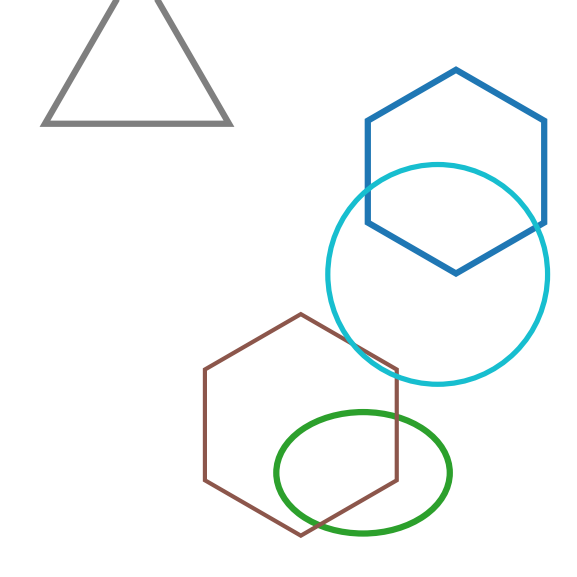[{"shape": "hexagon", "thickness": 3, "radius": 0.88, "center": [0.79, 0.702]}, {"shape": "oval", "thickness": 3, "radius": 0.75, "center": [0.629, 0.18]}, {"shape": "hexagon", "thickness": 2, "radius": 0.96, "center": [0.521, 0.263]}, {"shape": "triangle", "thickness": 3, "radius": 0.92, "center": [0.237, 0.877]}, {"shape": "circle", "thickness": 2.5, "radius": 0.95, "center": [0.758, 0.524]}]